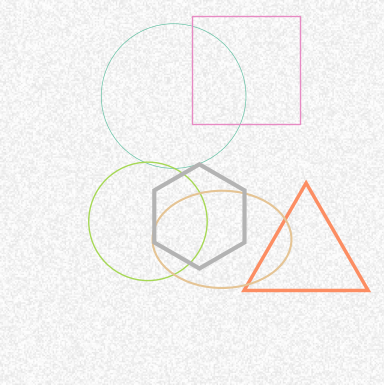[{"shape": "circle", "thickness": 0.5, "radius": 0.94, "center": [0.451, 0.751]}, {"shape": "triangle", "thickness": 2.5, "radius": 0.93, "center": [0.795, 0.339]}, {"shape": "square", "thickness": 1, "radius": 0.7, "center": [0.638, 0.819]}, {"shape": "circle", "thickness": 1, "radius": 0.77, "center": [0.384, 0.425]}, {"shape": "oval", "thickness": 1.5, "radius": 0.9, "center": [0.577, 0.378]}, {"shape": "hexagon", "thickness": 3, "radius": 0.68, "center": [0.518, 0.438]}]